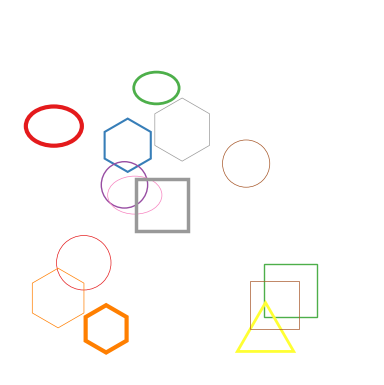[{"shape": "circle", "thickness": 0.5, "radius": 0.35, "center": [0.218, 0.318]}, {"shape": "oval", "thickness": 3, "radius": 0.36, "center": [0.14, 0.672]}, {"shape": "hexagon", "thickness": 1.5, "radius": 0.35, "center": [0.332, 0.623]}, {"shape": "square", "thickness": 1, "radius": 0.35, "center": [0.755, 0.246]}, {"shape": "oval", "thickness": 2, "radius": 0.29, "center": [0.406, 0.771]}, {"shape": "circle", "thickness": 1, "radius": 0.3, "center": [0.323, 0.52]}, {"shape": "hexagon", "thickness": 0.5, "radius": 0.39, "center": [0.151, 0.226]}, {"shape": "hexagon", "thickness": 3, "radius": 0.31, "center": [0.276, 0.146]}, {"shape": "triangle", "thickness": 2, "radius": 0.42, "center": [0.69, 0.129]}, {"shape": "square", "thickness": 0.5, "radius": 0.31, "center": [0.713, 0.209]}, {"shape": "circle", "thickness": 0.5, "radius": 0.31, "center": [0.639, 0.575]}, {"shape": "oval", "thickness": 0.5, "radius": 0.35, "center": [0.35, 0.493]}, {"shape": "hexagon", "thickness": 0.5, "radius": 0.41, "center": [0.473, 0.663]}, {"shape": "square", "thickness": 2.5, "radius": 0.34, "center": [0.421, 0.468]}]